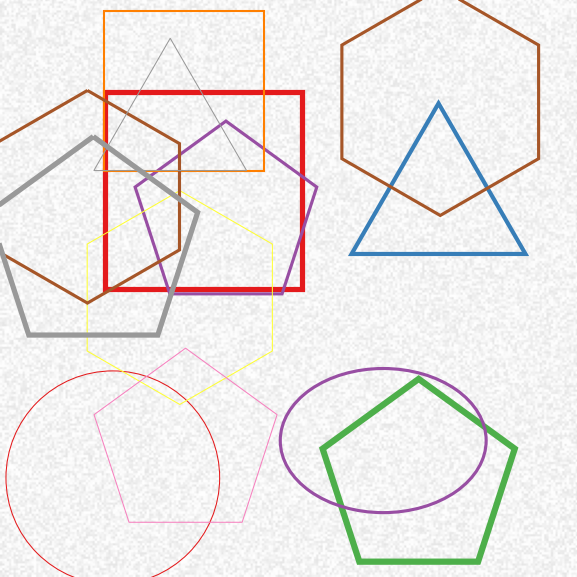[{"shape": "circle", "thickness": 0.5, "radius": 0.93, "center": [0.195, 0.172]}, {"shape": "square", "thickness": 2.5, "radius": 0.85, "center": [0.352, 0.67]}, {"shape": "triangle", "thickness": 2, "radius": 0.87, "center": [0.759, 0.646]}, {"shape": "pentagon", "thickness": 3, "radius": 0.87, "center": [0.725, 0.168]}, {"shape": "oval", "thickness": 1.5, "radius": 0.89, "center": [0.664, 0.236]}, {"shape": "pentagon", "thickness": 1.5, "radius": 0.83, "center": [0.391, 0.624]}, {"shape": "square", "thickness": 1, "radius": 0.69, "center": [0.318, 0.842]}, {"shape": "hexagon", "thickness": 0.5, "radius": 0.93, "center": [0.311, 0.484]}, {"shape": "hexagon", "thickness": 1.5, "radius": 0.98, "center": [0.762, 0.823]}, {"shape": "hexagon", "thickness": 1.5, "radius": 0.92, "center": [0.151, 0.658]}, {"shape": "pentagon", "thickness": 0.5, "radius": 0.83, "center": [0.321, 0.23]}, {"shape": "pentagon", "thickness": 2.5, "radius": 0.95, "center": [0.162, 0.573]}, {"shape": "triangle", "thickness": 0.5, "radius": 0.76, "center": [0.295, 0.78]}]